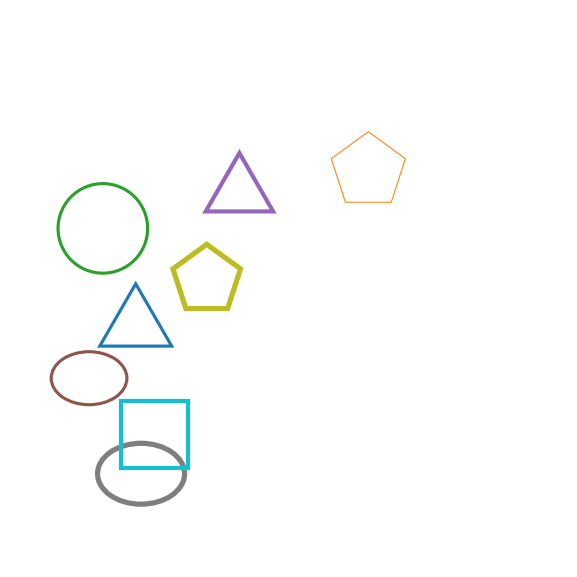[{"shape": "triangle", "thickness": 1.5, "radius": 0.36, "center": [0.235, 0.436]}, {"shape": "pentagon", "thickness": 0.5, "radius": 0.34, "center": [0.638, 0.704]}, {"shape": "circle", "thickness": 1.5, "radius": 0.39, "center": [0.178, 0.604]}, {"shape": "triangle", "thickness": 2, "radius": 0.34, "center": [0.415, 0.667]}, {"shape": "oval", "thickness": 1.5, "radius": 0.33, "center": [0.154, 0.344]}, {"shape": "oval", "thickness": 2.5, "radius": 0.38, "center": [0.244, 0.179]}, {"shape": "pentagon", "thickness": 2.5, "radius": 0.31, "center": [0.358, 0.515]}, {"shape": "square", "thickness": 2, "radius": 0.29, "center": [0.267, 0.247]}]